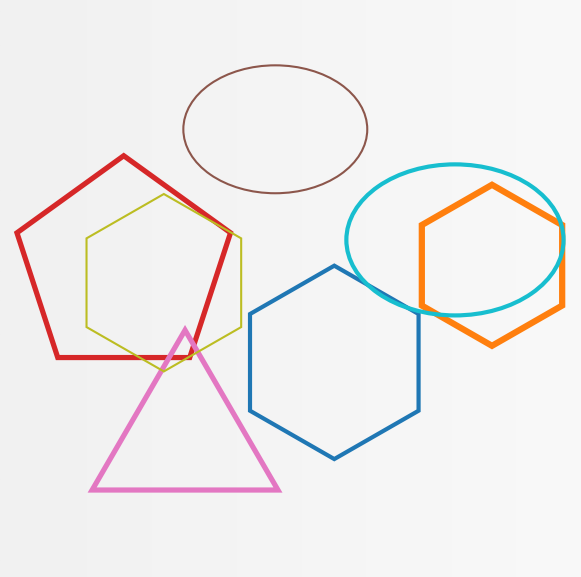[{"shape": "hexagon", "thickness": 2, "radius": 0.84, "center": [0.575, 0.372]}, {"shape": "hexagon", "thickness": 3, "radius": 0.7, "center": [0.846, 0.54]}, {"shape": "pentagon", "thickness": 2.5, "radius": 0.97, "center": [0.213, 0.536]}, {"shape": "oval", "thickness": 1, "radius": 0.79, "center": [0.474, 0.775]}, {"shape": "triangle", "thickness": 2.5, "radius": 0.92, "center": [0.318, 0.243]}, {"shape": "hexagon", "thickness": 1, "radius": 0.77, "center": [0.282, 0.51]}, {"shape": "oval", "thickness": 2, "radius": 0.93, "center": [0.783, 0.584]}]